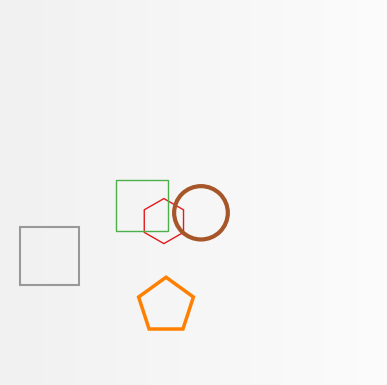[{"shape": "hexagon", "thickness": 1, "radius": 0.29, "center": [0.423, 0.426]}, {"shape": "square", "thickness": 1, "radius": 0.33, "center": [0.367, 0.466]}, {"shape": "pentagon", "thickness": 2.5, "radius": 0.37, "center": [0.428, 0.206]}, {"shape": "circle", "thickness": 3, "radius": 0.35, "center": [0.519, 0.447]}, {"shape": "square", "thickness": 1.5, "radius": 0.38, "center": [0.129, 0.336]}]